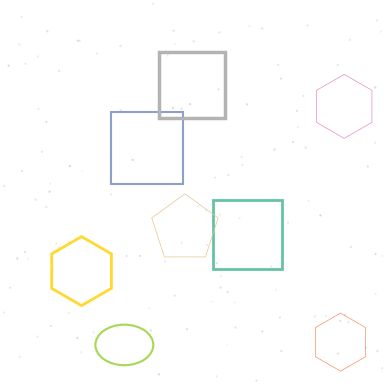[{"shape": "square", "thickness": 2, "radius": 0.45, "center": [0.643, 0.391]}, {"shape": "hexagon", "thickness": 0.5, "radius": 0.38, "center": [0.884, 0.111]}, {"shape": "square", "thickness": 1.5, "radius": 0.47, "center": [0.381, 0.616]}, {"shape": "hexagon", "thickness": 0.5, "radius": 0.42, "center": [0.894, 0.724]}, {"shape": "oval", "thickness": 1.5, "radius": 0.38, "center": [0.323, 0.104]}, {"shape": "hexagon", "thickness": 2, "radius": 0.45, "center": [0.212, 0.296]}, {"shape": "pentagon", "thickness": 0.5, "radius": 0.45, "center": [0.48, 0.406]}, {"shape": "square", "thickness": 2.5, "radius": 0.43, "center": [0.498, 0.779]}]